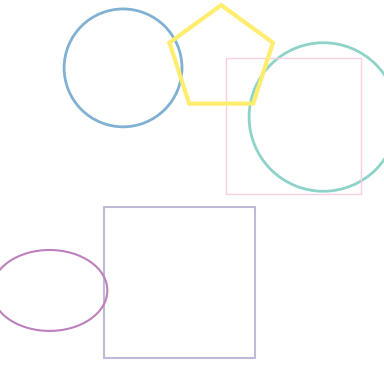[{"shape": "circle", "thickness": 2, "radius": 0.96, "center": [0.84, 0.696]}, {"shape": "square", "thickness": 1.5, "radius": 0.98, "center": [0.465, 0.267]}, {"shape": "circle", "thickness": 2, "radius": 0.77, "center": [0.32, 0.824]}, {"shape": "square", "thickness": 1, "radius": 0.88, "center": [0.762, 0.673]}, {"shape": "oval", "thickness": 1.5, "radius": 0.75, "center": [0.129, 0.246]}, {"shape": "pentagon", "thickness": 3, "radius": 0.71, "center": [0.575, 0.845]}]